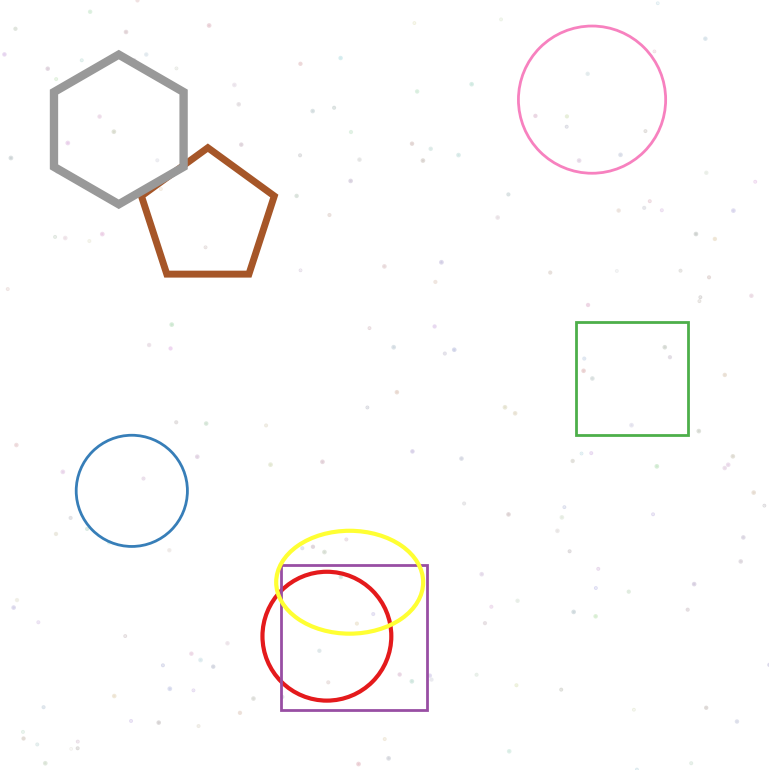[{"shape": "circle", "thickness": 1.5, "radius": 0.42, "center": [0.425, 0.174]}, {"shape": "circle", "thickness": 1, "radius": 0.36, "center": [0.171, 0.363]}, {"shape": "square", "thickness": 1, "radius": 0.37, "center": [0.821, 0.508]}, {"shape": "square", "thickness": 1, "radius": 0.47, "center": [0.46, 0.172]}, {"shape": "oval", "thickness": 1.5, "radius": 0.48, "center": [0.454, 0.244]}, {"shape": "pentagon", "thickness": 2.5, "radius": 0.45, "center": [0.27, 0.717]}, {"shape": "circle", "thickness": 1, "radius": 0.48, "center": [0.769, 0.871]}, {"shape": "hexagon", "thickness": 3, "radius": 0.49, "center": [0.154, 0.832]}]